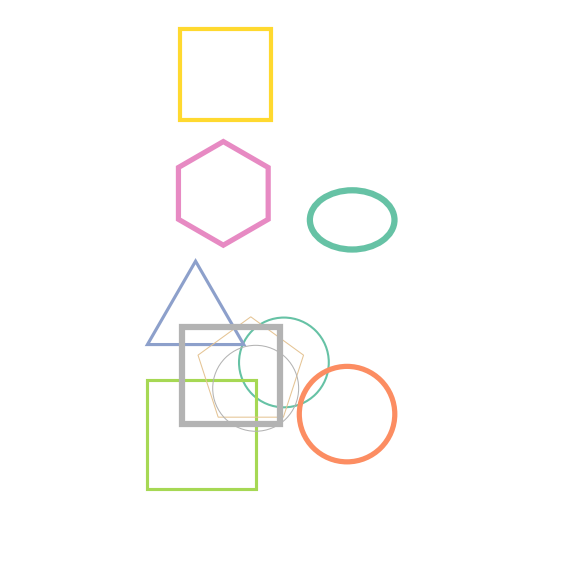[{"shape": "circle", "thickness": 1, "radius": 0.39, "center": [0.492, 0.372]}, {"shape": "oval", "thickness": 3, "radius": 0.37, "center": [0.61, 0.618]}, {"shape": "circle", "thickness": 2.5, "radius": 0.41, "center": [0.601, 0.282]}, {"shape": "triangle", "thickness": 1.5, "radius": 0.48, "center": [0.339, 0.451]}, {"shape": "hexagon", "thickness": 2.5, "radius": 0.45, "center": [0.387, 0.664]}, {"shape": "square", "thickness": 1.5, "radius": 0.48, "center": [0.349, 0.247]}, {"shape": "square", "thickness": 2, "radius": 0.39, "center": [0.39, 0.87]}, {"shape": "pentagon", "thickness": 0.5, "radius": 0.48, "center": [0.434, 0.354]}, {"shape": "circle", "thickness": 0.5, "radius": 0.37, "center": [0.443, 0.327]}, {"shape": "square", "thickness": 3, "radius": 0.42, "center": [0.4, 0.349]}]